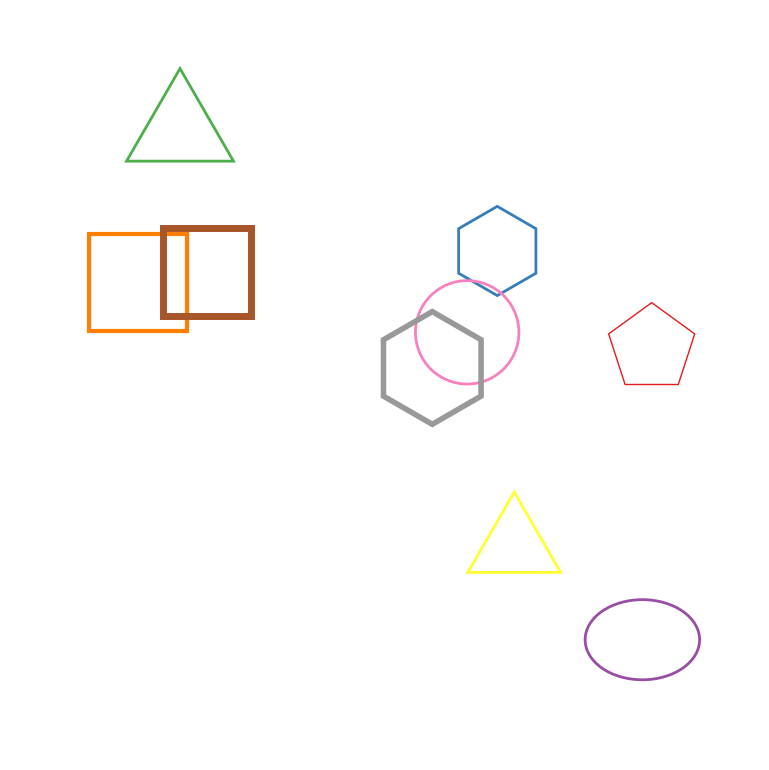[{"shape": "pentagon", "thickness": 0.5, "radius": 0.29, "center": [0.846, 0.548]}, {"shape": "hexagon", "thickness": 1, "radius": 0.29, "center": [0.646, 0.674]}, {"shape": "triangle", "thickness": 1, "radius": 0.4, "center": [0.234, 0.831]}, {"shape": "oval", "thickness": 1, "radius": 0.37, "center": [0.834, 0.169]}, {"shape": "square", "thickness": 1.5, "radius": 0.32, "center": [0.18, 0.633]}, {"shape": "triangle", "thickness": 1, "radius": 0.35, "center": [0.668, 0.291]}, {"shape": "square", "thickness": 2.5, "radius": 0.29, "center": [0.269, 0.647]}, {"shape": "circle", "thickness": 1, "radius": 0.34, "center": [0.607, 0.568]}, {"shape": "hexagon", "thickness": 2, "radius": 0.37, "center": [0.561, 0.522]}]